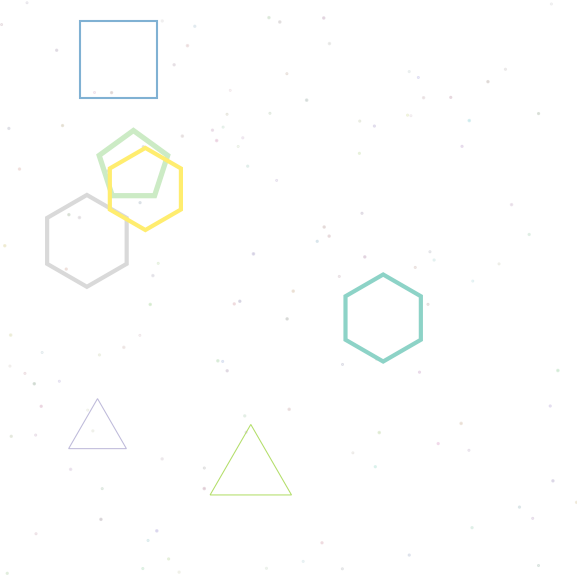[{"shape": "hexagon", "thickness": 2, "radius": 0.38, "center": [0.664, 0.448]}, {"shape": "triangle", "thickness": 0.5, "radius": 0.29, "center": [0.169, 0.251]}, {"shape": "square", "thickness": 1, "radius": 0.33, "center": [0.205, 0.896]}, {"shape": "triangle", "thickness": 0.5, "radius": 0.41, "center": [0.434, 0.183]}, {"shape": "hexagon", "thickness": 2, "radius": 0.4, "center": [0.15, 0.582]}, {"shape": "pentagon", "thickness": 2.5, "radius": 0.31, "center": [0.231, 0.711]}, {"shape": "hexagon", "thickness": 2, "radius": 0.36, "center": [0.252, 0.672]}]